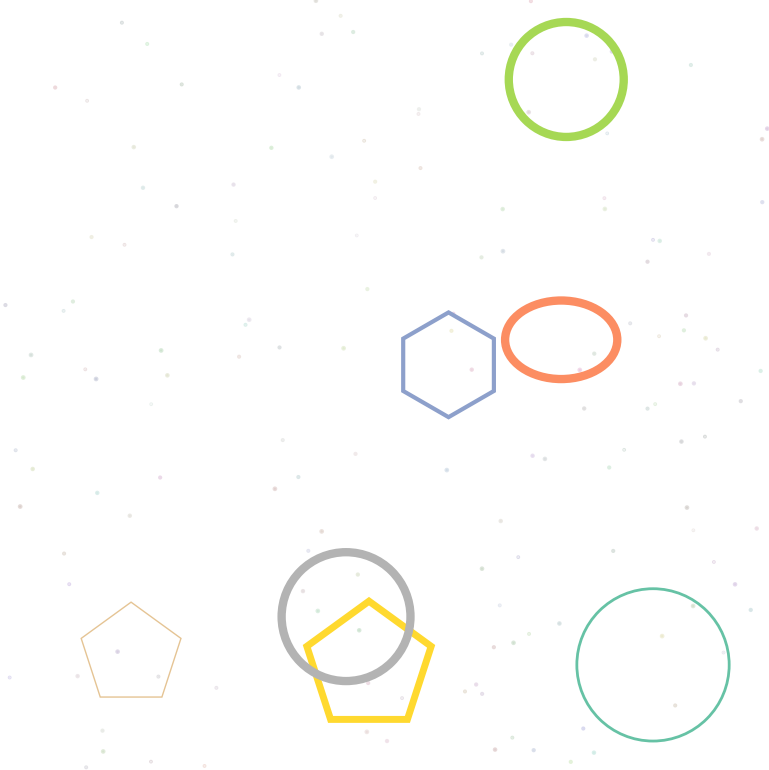[{"shape": "circle", "thickness": 1, "radius": 0.49, "center": [0.848, 0.137]}, {"shape": "oval", "thickness": 3, "radius": 0.36, "center": [0.729, 0.559]}, {"shape": "hexagon", "thickness": 1.5, "radius": 0.34, "center": [0.583, 0.526]}, {"shape": "circle", "thickness": 3, "radius": 0.37, "center": [0.735, 0.897]}, {"shape": "pentagon", "thickness": 2.5, "radius": 0.42, "center": [0.479, 0.134]}, {"shape": "pentagon", "thickness": 0.5, "radius": 0.34, "center": [0.17, 0.15]}, {"shape": "circle", "thickness": 3, "radius": 0.42, "center": [0.449, 0.199]}]